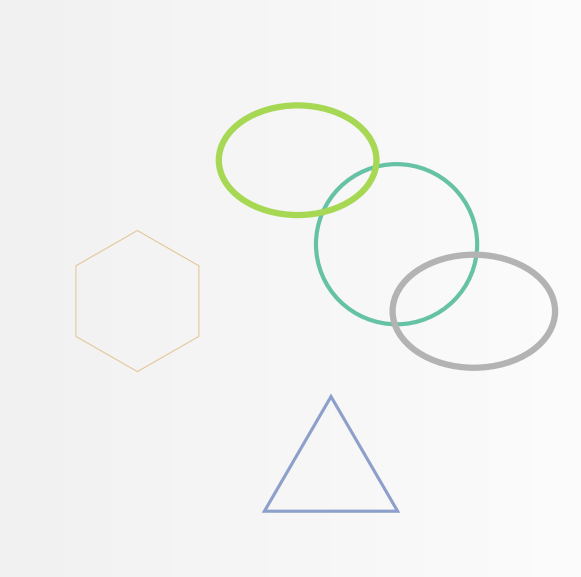[{"shape": "circle", "thickness": 2, "radius": 0.69, "center": [0.682, 0.576]}, {"shape": "triangle", "thickness": 1.5, "radius": 0.66, "center": [0.57, 0.18]}, {"shape": "oval", "thickness": 3, "radius": 0.68, "center": [0.512, 0.722]}, {"shape": "hexagon", "thickness": 0.5, "radius": 0.61, "center": [0.236, 0.478]}, {"shape": "oval", "thickness": 3, "radius": 0.7, "center": [0.815, 0.46]}]